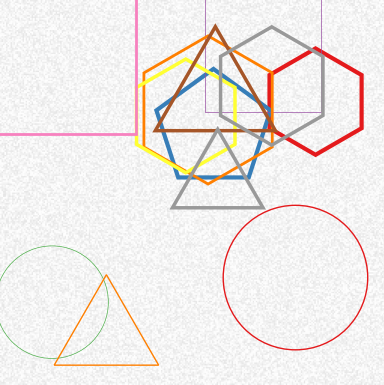[{"shape": "hexagon", "thickness": 3, "radius": 0.69, "center": [0.82, 0.736]}, {"shape": "circle", "thickness": 1, "radius": 0.94, "center": [0.767, 0.279]}, {"shape": "pentagon", "thickness": 3, "radius": 0.78, "center": [0.554, 0.665]}, {"shape": "circle", "thickness": 0.5, "radius": 0.73, "center": [0.135, 0.215]}, {"shape": "square", "thickness": 0.5, "radius": 0.75, "center": [0.683, 0.86]}, {"shape": "hexagon", "thickness": 2, "radius": 0.96, "center": [0.54, 0.714]}, {"shape": "triangle", "thickness": 1, "radius": 0.78, "center": [0.276, 0.13]}, {"shape": "hexagon", "thickness": 2.5, "radius": 0.74, "center": [0.483, 0.699]}, {"shape": "triangle", "thickness": 2.5, "radius": 0.9, "center": [0.559, 0.751]}, {"shape": "square", "thickness": 2, "radius": 0.93, "center": [0.167, 0.837]}, {"shape": "hexagon", "thickness": 2.5, "radius": 0.77, "center": [0.706, 0.777]}, {"shape": "triangle", "thickness": 2.5, "radius": 0.68, "center": [0.566, 0.528]}]